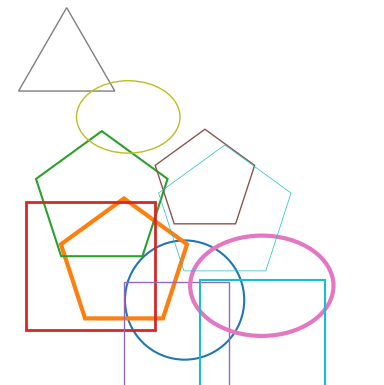[{"shape": "circle", "thickness": 1.5, "radius": 0.77, "center": [0.479, 0.221]}, {"shape": "pentagon", "thickness": 3, "radius": 0.86, "center": [0.322, 0.312]}, {"shape": "pentagon", "thickness": 1.5, "radius": 0.9, "center": [0.264, 0.48]}, {"shape": "square", "thickness": 2, "radius": 0.83, "center": [0.235, 0.31]}, {"shape": "square", "thickness": 1, "radius": 0.68, "center": [0.459, 0.132]}, {"shape": "pentagon", "thickness": 1, "radius": 0.68, "center": [0.532, 0.528]}, {"shape": "oval", "thickness": 3, "radius": 0.93, "center": [0.68, 0.258]}, {"shape": "triangle", "thickness": 1, "radius": 0.72, "center": [0.173, 0.836]}, {"shape": "oval", "thickness": 1, "radius": 0.67, "center": [0.333, 0.696]}, {"shape": "square", "thickness": 1.5, "radius": 0.81, "center": [0.682, 0.111]}, {"shape": "pentagon", "thickness": 0.5, "radius": 0.9, "center": [0.584, 0.443]}]